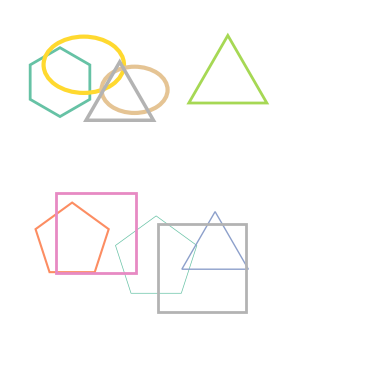[{"shape": "pentagon", "thickness": 0.5, "radius": 0.56, "center": [0.406, 0.328]}, {"shape": "hexagon", "thickness": 2, "radius": 0.45, "center": [0.156, 0.787]}, {"shape": "pentagon", "thickness": 1.5, "radius": 0.5, "center": [0.187, 0.374]}, {"shape": "triangle", "thickness": 1, "radius": 0.5, "center": [0.559, 0.351]}, {"shape": "square", "thickness": 2, "radius": 0.52, "center": [0.248, 0.396]}, {"shape": "triangle", "thickness": 2, "radius": 0.58, "center": [0.592, 0.791]}, {"shape": "oval", "thickness": 3, "radius": 0.52, "center": [0.218, 0.832]}, {"shape": "oval", "thickness": 3, "radius": 0.43, "center": [0.349, 0.767]}, {"shape": "square", "thickness": 2, "radius": 0.57, "center": [0.526, 0.305]}, {"shape": "triangle", "thickness": 2.5, "radius": 0.51, "center": [0.311, 0.738]}]